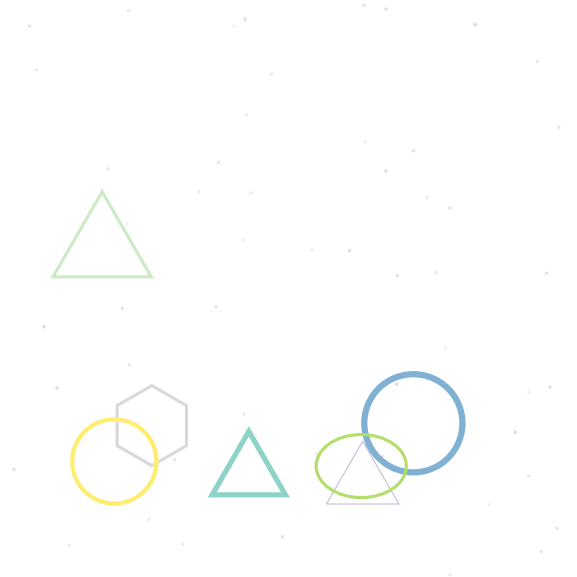[{"shape": "triangle", "thickness": 2.5, "radius": 0.37, "center": [0.431, 0.179]}, {"shape": "triangle", "thickness": 0.5, "radius": 0.36, "center": [0.628, 0.163]}, {"shape": "circle", "thickness": 3, "radius": 0.43, "center": [0.716, 0.266]}, {"shape": "oval", "thickness": 1.5, "radius": 0.39, "center": [0.626, 0.192]}, {"shape": "hexagon", "thickness": 1.5, "radius": 0.35, "center": [0.263, 0.262]}, {"shape": "triangle", "thickness": 1.5, "radius": 0.49, "center": [0.177, 0.569]}, {"shape": "circle", "thickness": 2, "radius": 0.36, "center": [0.198, 0.2]}]